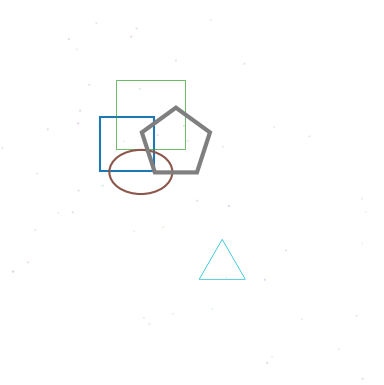[{"shape": "square", "thickness": 1.5, "radius": 0.35, "center": [0.329, 0.626]}, {"shape": "square", "thickness": 0.5, "radius": 0.45, "center": [0.39, 0.702]}, {"shape": "oval", "thickness": 1.5, "radius": 0.41, "center": [0.366, 0.553]}, {"shape": "pentagon", "thickness": 3, "radius": 0.46, "center": [0.457, 0.627]}, {"shape": "triangle", "thickness": 0.5, "radius": 0.35, "center": [0.577, 0.309]}]